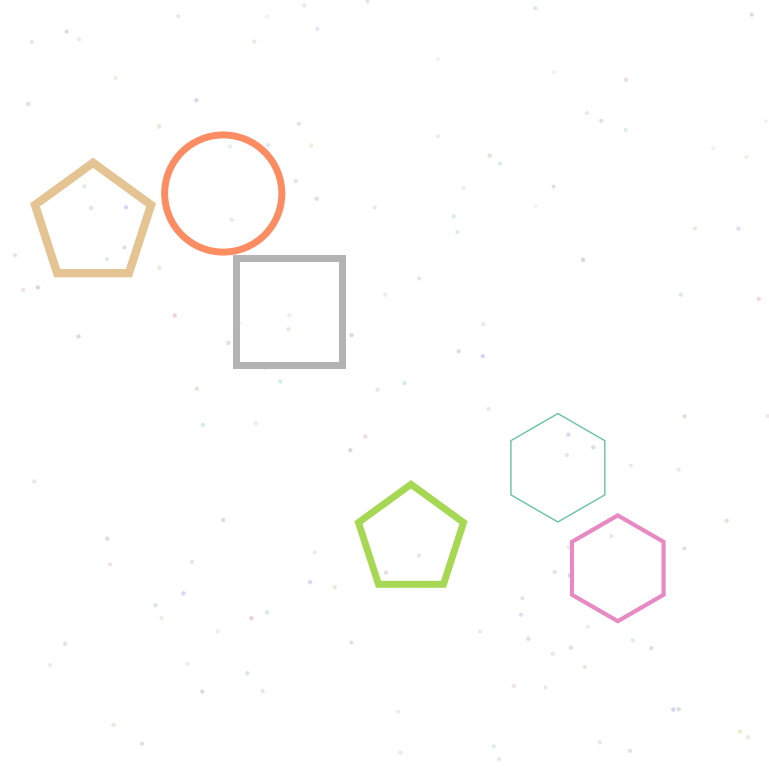[{"shape": "hexagon", "thickness": 0.5, "radius": 0.35, "center": [0.725, 0.392]}, {"shape": "circle", "thickness": 2.5, "radius": 0.38, "center": [0.29, 0.749]}, {"shape": "hexagon", "thickness": 1.5, "radius": 0.34, "center": [0.802, 0.262]}, {"shape": "pentagon", "thickness": 2.5, "radius": 0.36, "center": [0.534, 0.299]}, {"shape": "pentagon", "thickness": 3, "radius": 0.4, "center": [0.121, 0.709]}, {"shape": "square", "thickness": 2.5, "radius": 0.35, "center": [0.375, 0.595]}]